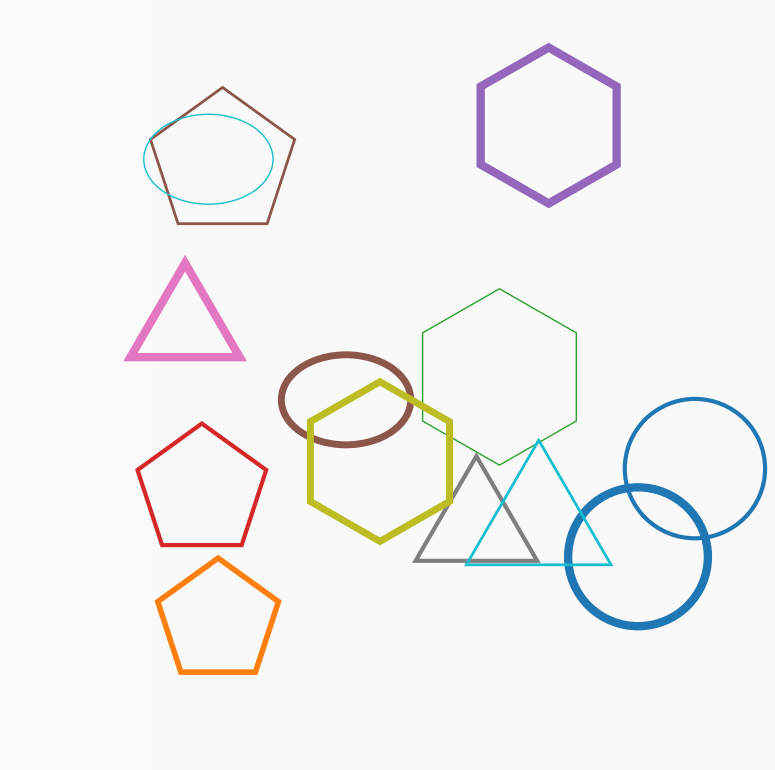[{"shape": "circle", "thickness": 3, "radius": 0.45, "center": [0.823, 0.277]}, {"shape": "circle", "thickness": 1.5, "radius": 0.45, "center": [0.897, 0.391]}, {"shape": "pentagon", "thickness": 2, "radius": 0.41, "center": [0.281, 0.193]}, {"shape": "hexagon", "thickness": 0.5, "radius": 0.57, "center": [0.644, 0.51]}, {"shape": "pentagon", "thickness": 1.5, "radius": 0.44, "center": [0.26, 0.363]}, {"shape": "hexagon", "thickness": 3, "radius": 0.51, "center": [0.708, 0.837]}, {"shape": "pentagon", "thickness": 1, "radius": 0.49, "center": [0.287, 0.789]}, {"shape": "oval", "thickness": 2.5, "radius": 0.42, "center": [0.447, 0.481]}, {"shape": "triangle", "thickness": 3, "radius": 0.41, "center": [0.239, 0.577]}, {"shape": "triangle", "thickness": 1.5, "radius": 0.45, "center": [0.615, 0.317]}, {"shape": "hexagon", "thickness": 2.5, "radius": 0.52, "center": [0.49, 0.401]}, {"shape": "oval", "thickness": 0.5, "radius": 0.42, "center": [0.269, 0.793]}, {"shape": "triangle", "thickness": 1, "radius": 0.54, "center": [0.695, 0.32]}]